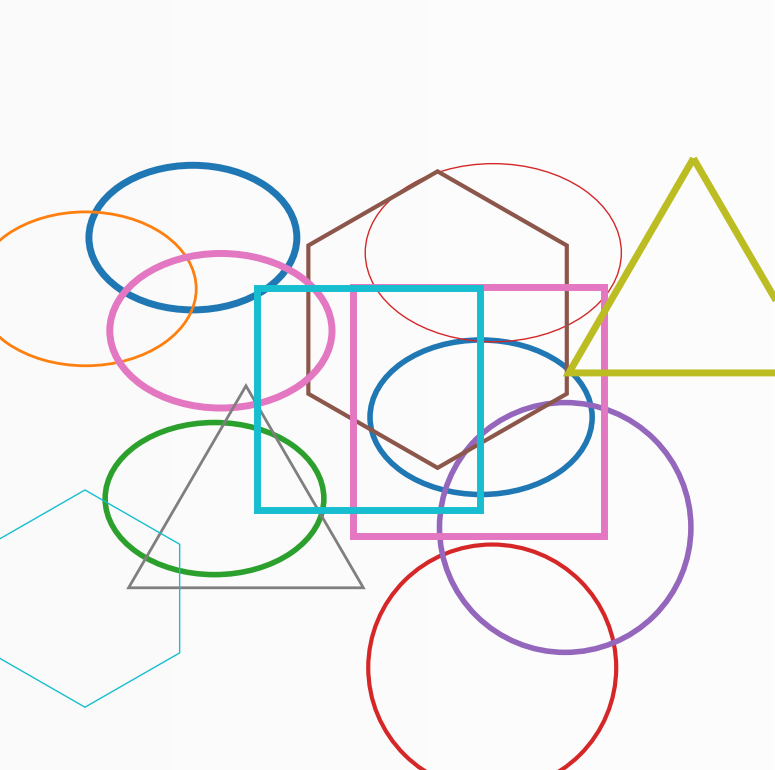[{"shape": "oval", "thickness": 2.5, "radius": 0.67, "center": [0.249, 0.691]}, {"shape": "oval", "thickness": 2, "radius": 0.72, "center": [0.621, 0.458]}, {"shape": "oval", "thickness": 1, "radius": 0.71, "center": [0.11, 0.625]}, {"shape": "oval", "thickness": 2, "radius": 0.71, "center": [0.277, 0.352]}, {"shape": "oval", "thickness": 0.5, "radius": 0.83, "center": [0.637, 0.672]}, {"shape": "circle", "thickness": 1.5, "radius": 0.8, "center": [0.635, 0.133]}, {"shape": "circle", "thickness": 2, "radius": 0.81, "center": [0.729, 0.315]}, {"shape": "hexagon", "thickness": 1.5, "radius": 0.96, "center": [0.565, 0.585]}, {"shape": "oval", "thickness": 2.5, "radius": 0.72, "center": [0.285, 0.57]}, {"shape": "square", "thickness": 2.5, "radius": 0.81, "center": [0.617, 0.465]}, {"shape": "triangle", "thickness": 1, "radius": 0.87, "center": [0.317, 0.324]}, {"shape": "triangle", "thickness": 2.5, "radius": 0.93, "center": [0.895, 0.609]}, {"shape": "square", "thickness": 2.5, "radius": 0.72, "center": [0.475, 0.481]}, {"shape": "hexagon", "thickness": 0.5, "radius": 0.71, "center": [0.11, 0.223]}]